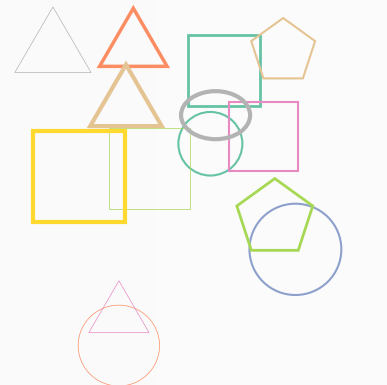[{"shape": "circle", "thickness": 1.5, "radius": 0.41, "center": [0.543, 0.627]}, {"shape": "square", "thickness": 2, "radius": 0.46, "center": [0.577, 0.817]}, {"shape": "triangle", "thickness": 2.5, "radius": 0.5, "center": [0.344, 0.878]}, {"shape": "circle", "thickness": 0.5, "radius": 0.52, "center": [0.307, 0.102]}, {"shape": "circle", "thickness": 1.5, "radius": 0.59, "center": [0.762, 0.352]}, {"shape": "triangle", "thickness": 0.5, "radius": 0.45, "center": [0.307, 0.181]}, {"shape": "square", "thickness": 1.5, "radius": 0.45, "center": [0.679, 0.646]}, {"shape": "pentagon", "thickness": 2, "radius": 0.52, "center": [0.709, 0.433]}, {"shape": "square", "thickness": 0.5, "radius": 0.53, "center": [0.386, 0.561]}, {"shape": "square", "thickness": 3, "radius": 0.59, "center": [0.204, 0.541]}, {"shape": "triangle", "thickness": 3, "radius": 0.53, "center": [0.325, 0.726]}, {"shape": "pentagon", "thickness": 1.5, "radius": 0.43, "center": [0.731, 0.866]}, {"shape": "oval", "thickness": 3, "radius": 0.45, "center": [0.556, 0.701]}, {"shape": "triangle", "thickness": 0.5, "radius": 0.57, "center": [0.137, 0.868]}]